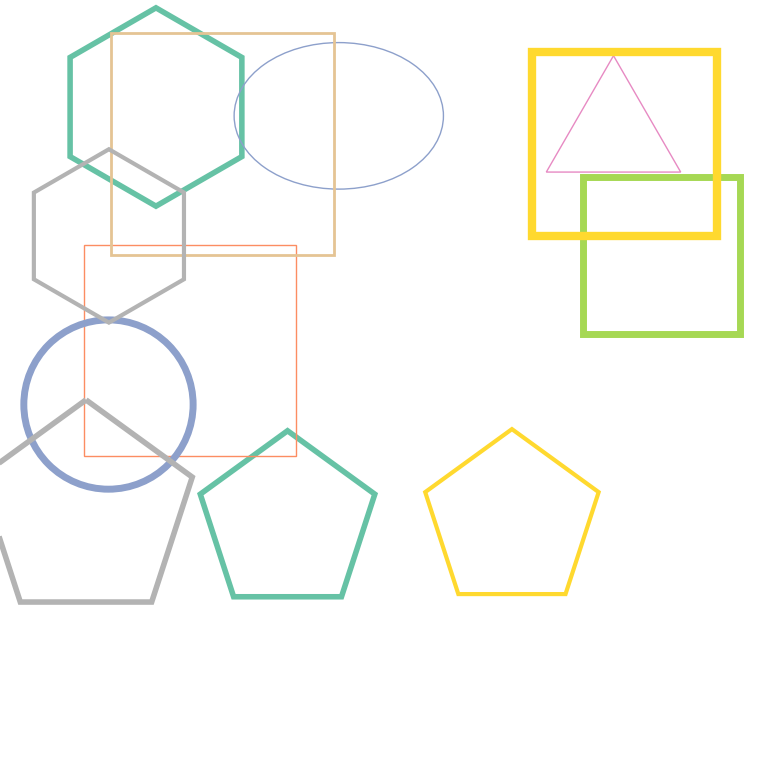[{"shape": "pentagon", "thickness": 2, "radius": 0.6, "center": [0.373, 0.321]}, {"shape": "hexagon", "thickness": 2, "radius": 0.64, "center": [0.203, 0.861]}, {"shape": "square", "thickness": 0.5, "radius": 0.69, "center": [0.247, 0.545]}, {"shape": "oval", "thickness": 0.5, "radius": 0.68, "center": [0.44, 0.85]}, {"shape": "circle", "thickness": 2.5, "radius": 0.55, "center": [0.141, 0.475]}, {"shape": "triangle", "thickness": 0.5, "radius": 0.5, "center": [0.797, 0.827]}, {"shape": "square", "thickness": 2.5, "radius": 0.51, "center": [0.86, 0.668]}, {"shape": "square", "thickness": 3, "radius": 0.6, "center": [0.811, 0.813]}, {"shape": "pentagon", "thickness": 1.5, "radius": 0.59, "center": [0.665, 0.324]}, {"shape": "square", "thickness": 1, "radius": 0.72, "center": [0.289, 0.813]}, {"shape": "pentagon", "thickness": 2, "radius": 0.73, "center": [0.112, 0.336]}, {"shape": "hexagon", "thickness": 1.5, "radius": 0.56, "center": [0.141, 0.694]}]